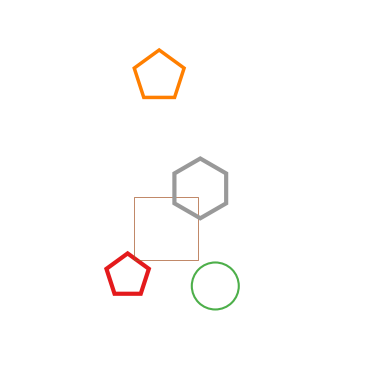[{"shape": "pentagon", "thickness": 3, "radius": 0.29, "center": [0.332, 0.284]}, {"shape": "circle", "thickness": 1.5, "radius": 0.31, "center": [0.559, 0.257]}, {"shape": "pentagon", "thickness": 2.5, "radius": 0.34, "center": [0.413, 0.802]}, {"shape": "square", "thickness": 0.5, "radius": 0.41, "center": [0.431, 0.406]}, {"shape": "hexagon", "thickness": 3, "radius": 0.39, "center": [0.52, 0.511]}]